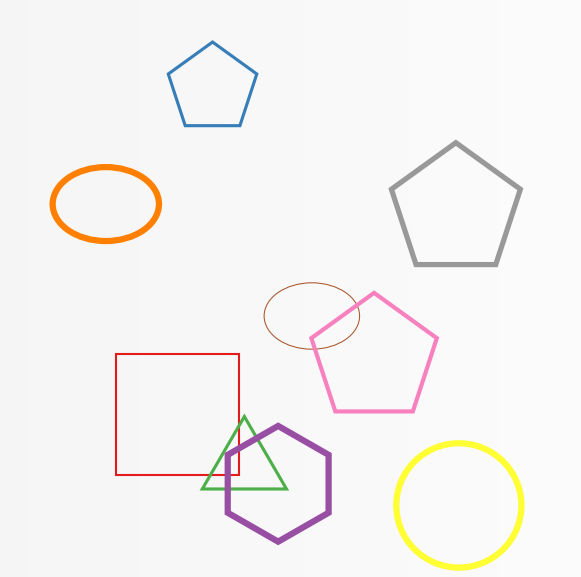[{"shape": "square", "thickness": 1, "radius": 0.53, "center": [0.305, 0.281]}, {"shape": "pentagon", "thickness": 1.5, "radius": 0.4, "center": [0.366, 0.846]}, {"shape": "triangle", "thickness": 1.5, "radius": 0.42, "center": [0.42, 0.194]}, {"shape": "hexagon", "thickness": 3, "radius": 0.5, "center": [0.479, 0.161]}, {"shape": "oval", "thickness": 3, "radius": 0.46, "center": [0.182, 0.646]}, {"shape": "circle", "thickness": 3, "radius": 0.54, "center": [0.789, 0.124]}, {"shape": "oval", "thickness": 0.5, "radius": 0.41, "center": [0.537, 0.452]}, {"shape": "pentagon", "thickness": 2, "radius": 0.57, "center": [0.644, 0.379]}, {"shape": "pentagon", "thickness": 2.5, "radius": 0.58, "center": [0.784, 0.635]}]